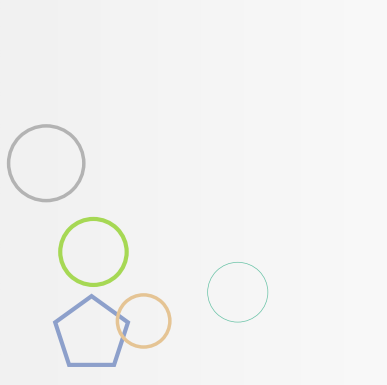[{"shape": "circle", "thickness": 0.5, "radius": 0.39, "center": [0.614, 0.241]}, {"shape": "pentagon", "thickness": 3, "radius": 0.49, "center": [0.236, 0.132]}, {"shape": "circle", "thickness": 3, "radius": 0.43, "center": [0.241, 0.346]}, {"shape": "circle", "thickness": 2.5, "radius": 0.34, "center": [0.371, 0.166]}, {"shape": "circle", "thickness": 2.5, "radius": 0.49, "center": [0.119, 0.576]}]